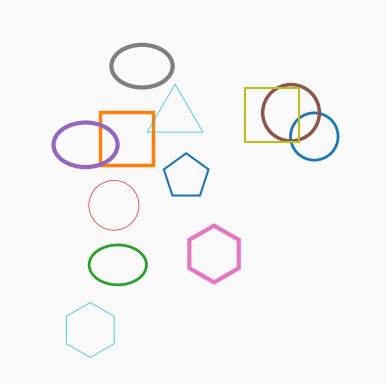[{"shape": "pentagon", "thickness": 1.5, "radius": 0.3, "center": [0.481, 0.541]}, {"shape": "circle", "thickness": 2, "radius": 0.31, "center": [0.811, 0.645]}, {"shape": "square", "thickness": 2.5, "radius": 0.34, "center": [0.326, 0.64]}, {"shape": "oval", "thickness": 2, "radius": 0.37, "center": [0.304, 0.312]}, {"shape": "circle", "thickness": 0.5, "radius": 0.32, "center": [0.294, 0.467]}, {"shape": "oval", "thickness": 3, "radius": 0.41, "center": [0.221, 0.624]}, {"shape": "circle", "thickness": 2.5, "radius": 0.37, "center": [0.751, 0.707]}, {"shape": "hexagon", "thickness": 3, "radius": 0.37, "center": [0.552, 0.34]}, {"shape": "oval", "thickness": 3, "radius": 0.4, "center": [0.367, 0.828]}, {"shape": "square", "thickness": 1.5, "radius": 0.35, "center": [0.701, 0.702]}, {"shape": "hexagon", "thickness": 0.5, "radius": 0.36, "center": [0.233, 0.143]}, {"shape": "triangle", "thickness": 0.5, "radius": 0.42, "center": [0.452, 0.698]}]